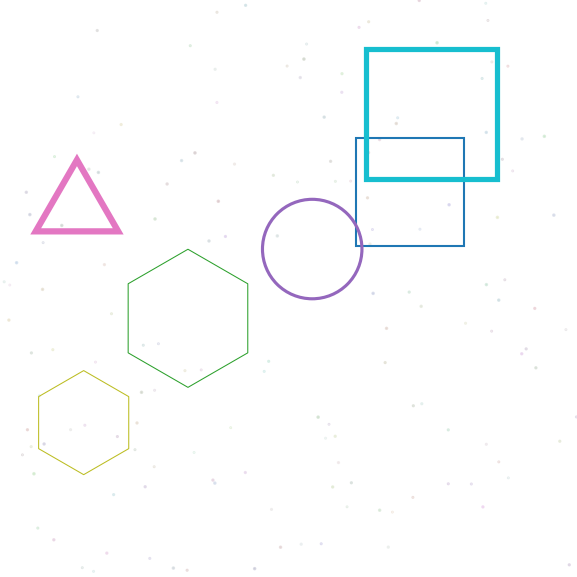[{"shape": "square", "thickness": 1, "radius": 0.47, "center": [0.71, 0.666]}, {"shape": "hexagon", "thickness": 0.5, "radius": 0.6, "center": [0.325, 0.448]}, {"shape": "circle", "thickness": 1.5, "radius": 0.43, "center": [0.541, 0.568]}, {"shape": "triangle", "thickness": 3, "radius": 0.41, "center": [0.133, 0.64]}, {"shape": "hexagon", "thickness": 0.5, "radius": 0.45, "center": [0.145, 0.267]}, {"shape": "square", "thickness": 2.5, "radius": 0.56, "center": [0.747, 0.802]}]